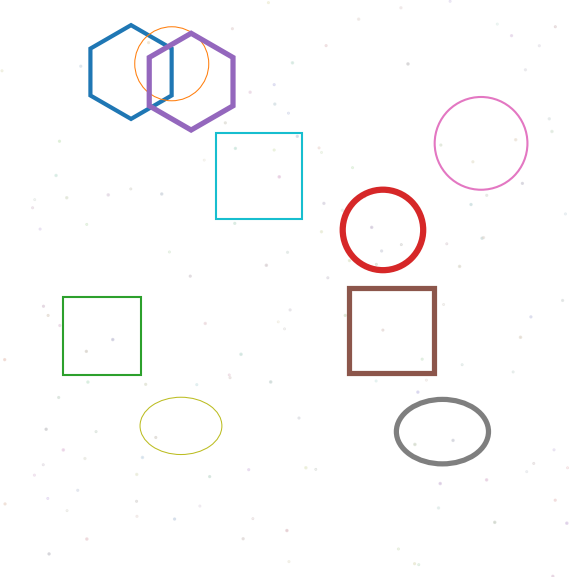[{"shape": "hexagon", "thickness": 2, "radius": 0.41, "center": [0.227, 0.874]}, {"shape": "circle", "thickness": 0.5, "radius": 0.32, "center": [0.297, 0.889]}, {"shape": "square", "thickness": 1, "radius": 0.34, "center": [0.177, 0.417]}, {"shape": "circle", "thickness": 3, "radius": 0.35, "center": [0.663, 0.601]}, {"shape": "hexagon", "thickness": 2.5, "radius": 0.42, "center": [0.331, 0.858]}, {"shape": "square", "thickness": 2.5, "radius": 0.37, "center": [0.677, 0.426]}, {"shape": "circle", "thickness": 1, "radius": 0.4, "center": [0.833, 0.751]}, {"shape": "oval", "thickness": 2.5, "radius": 0.4, "center": [0.766, 0.252]}, {"shape": "oval", "thickness": 0.5, "radius": 0.35, "center": [0.313, 0.262]}, {"shape": "square", "thickness": 1, "radius": 0.37, "center": [0.449, 0.694]}]